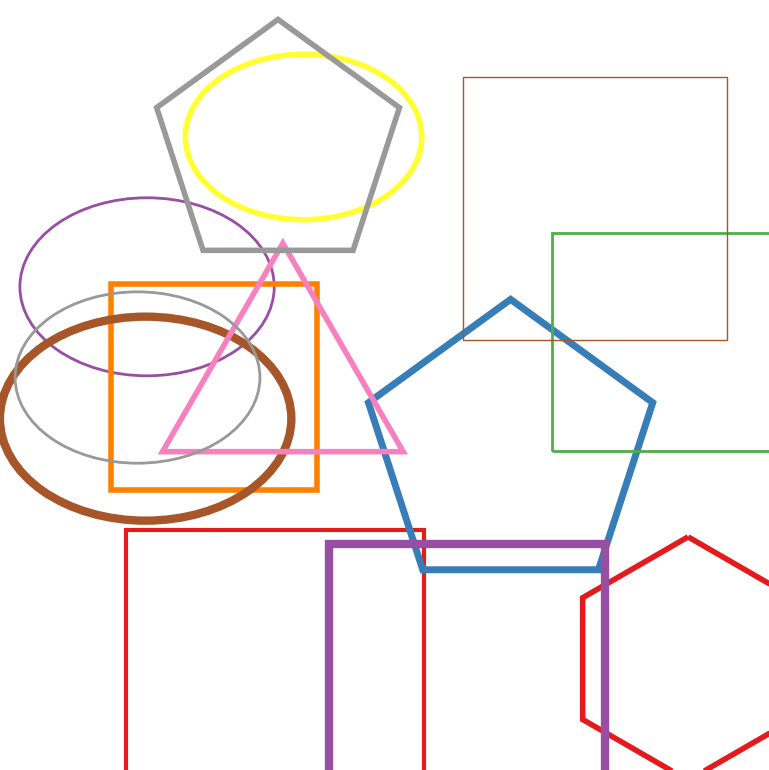[{"shape": "hexagon", "thickness": 2, "radius": 0.79, "center": [0.894, 0.145]}, {"shape": "square", "thickness": 1.5, "radius": 0.97, "center": [0.357, 0.118]}, {"shape": "pentagon", "thickness": 2.5, "radius": 0.97, "center": [0.663, 0.417]}, {"shape": "square", "thickness": 1, "radius": 0.71, "center": [0.859, 0.556]}, {"shape": "oval", "thickness": 1, "radius": 0.83, "center": [0.191, 0.628]}, {"shape": "square", "thickness": 3, "radius": 0.9, "center": [0.607, 0.115]}, {"shape": "square", "thickness": 2, "radius": 0.67, "center": [0.278, 0.498]}, {"shape": "oval", "thickness": 2, "radius": 0.77, "center": [0.394, 0.822]}, {"shape": "square", "thickness": 0.5, "radius": 0.86, "center": [0.772, 0.729]}, {"shape": "oval", "thickness": 3, "radius": 0.95, "center": [0.189, 0.456]}, {"shape": "triangle", "thickness": 2, "radius": 0.9, "center": [0.367, 0.504]}, {"shape": "oval", "thickness": 1, "radius": 0.79, "center": [0.179, 0.51]}, {"shape": "pentagon", "thickness": 2, "radius": 0.83, "center": [0.361, 0.809]}]